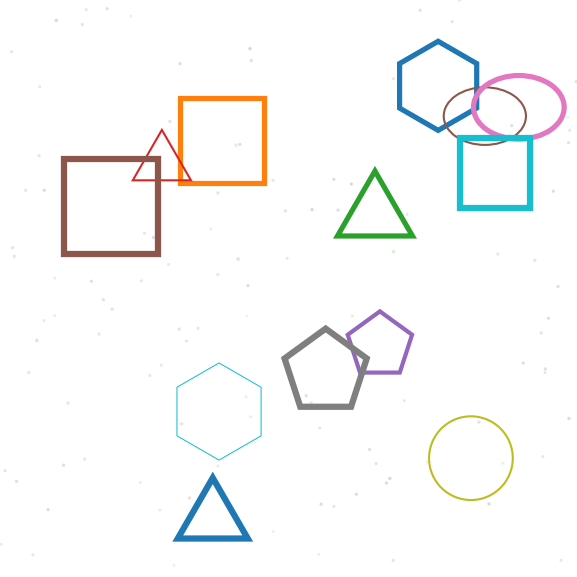[{"shape": "hexagon", "thickness": 2.5, "radius": 0.39, "center": [0.759, 0.851]}, {"shape": "triangle", "thickness": 3, "radius": 0.35, "center": [0.368, 0.102]}, {"shape": "square", "thickness": 2.5, "radius": 0.37, "center": [0.384, 0.756]}, {"shape": "triangle", "thickness": 2.5, "radius": 0.37, "center": [0.649, 0.628]}, {"shape": "triangle", "thickness": 1, "radius": 0.29, "center": [0.28, 0.716]}, {"shape": "pentagon", "thickness": 2, "radius": 0.29, "center": [0.658, 0.401]}, {"shape": "square", "thickness": 3, "radius": 0.41, "center": [0.192, 0.642]}, {"shape": "oval", "thickness": 1, "radius": 0.36, "center": [0.84, 0.798]}, {"shape": "oval", "thickness": 2.5, "radius": 0.39, "center": [0.898, 0.813]}, {"shape": "pentagon", "thickness": 3, "radius": 0.37, "center": [0.564, 0.355]}, {"shape": "circle", "thickness": 1, "radius": 0.36, "center": [0.815, 0.206]}, {"shape": "hexagon", "thickness": 0.5, "radius": 0.42, "center": [0.379, 0.287]}, {"shape": "square", "thickness": 3, "radius": 0.3, "center": [0.857, 0.7]}]